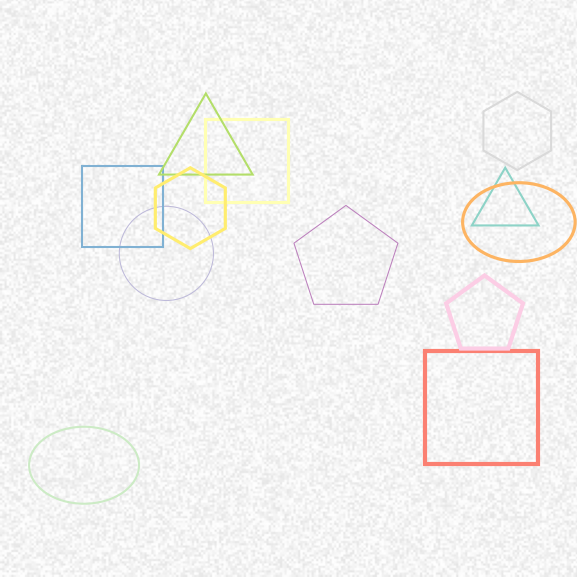[{"shape": "triangle", "thickness": 1, "radius": 0.33, "center": [0.875, 0.642]}, {"shape": "square", "thickness": 1.5, "radius": 0.36, "center": [0.427, 0.721]}, {"shape": "circle", "thickness": 0.5, "radius": 0.41, "center": [0.288, 0.56]}, {"shape": "square", "thickness": 2, "radius": 0.49, "center": [0.834, 0.293]}, {"shape": "square", "thickness": 1, "radius": 0.35, "center": [0.212, 0.641]}, {"shape": "oval", "thickness": 1.5, "radius": 0.49, "center": [0.899, 0.615]}, {"shape": "triangle", "thickness": 1, "radius": 0.47, "center": [0.356, 0.744]}, {"shape": "pentagon", "thickness": 2, "radius": 0.35, "center": [0.839, 0.452]}, {"shape": "hexagon", "thickness": 1, "radius": 0.34, "center": [0.896, 0.772]}, {"shape": "pentagon", "thickness": 0.5, "radius": 0.47, "center": [0.599, 0.549]}, {"shape": "oval", "thickness": 1, "radius": 0.48, "center": [0.146, 0.194]}, {"shape": "hexagon", "thickness": 1.5, "radius": 0.35, "center": [0.33, 0.639]}]